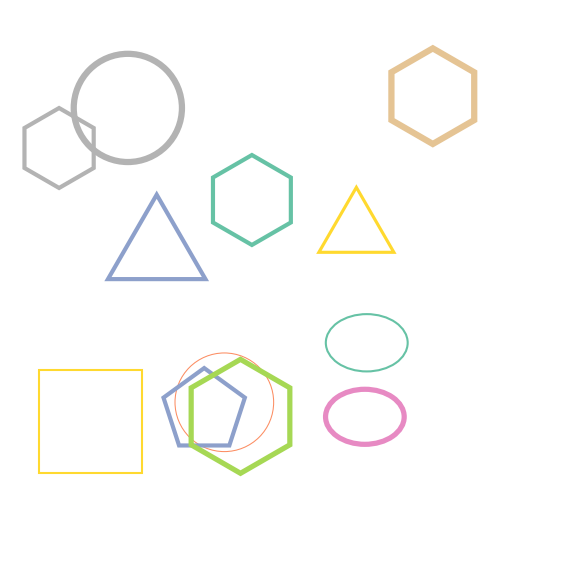[{"shape": "oval", "thickness": 1, "radius": 0.35, "center": [0.635, 0.406]}, {"shape": "hexagon", "thickness": 2, "radius": 0.39, "center": [0.436, 0.653]}, {"shape": "circle", "thickness": 0.5, "radius": 0.43, "center": [0.388, 0.303]}, {"shape": "triangle", "thickness": 2, "radius": 0.49, "center": [0.271, 0.565]}, {"shape": "pentagon", "thickness": 2, "radius": 0.37, "center": [0.354, 0.288]}, {"shape": "oval", "thickness": 2.5, "radius": 0.34, "center": [0.632, 0.277]}, {"shape": "hexagon", "thickness": 2.5, "radius": 0.49, "center": [0.416, 0.278]}, {"shape": "triangle", "thickness": 1.5, "radius": 0.37, "center": [0.617, 0.6]}, {"shape": "square", "thickness": 1, "radius": 0.44, "center": [0.157, 0.269]}, {"shape": "hexagon", "thickness": 3, "radius": 0.41, "center": [0.749, 0.833]}, {"shape": "circle", "thickness": 3, "radius": 0.47, "center": [0.221, 0.812]}, {"shape": "hexagon", "thickness": 2, "radius": 0.35, "center": [0.102, 0.743]}]